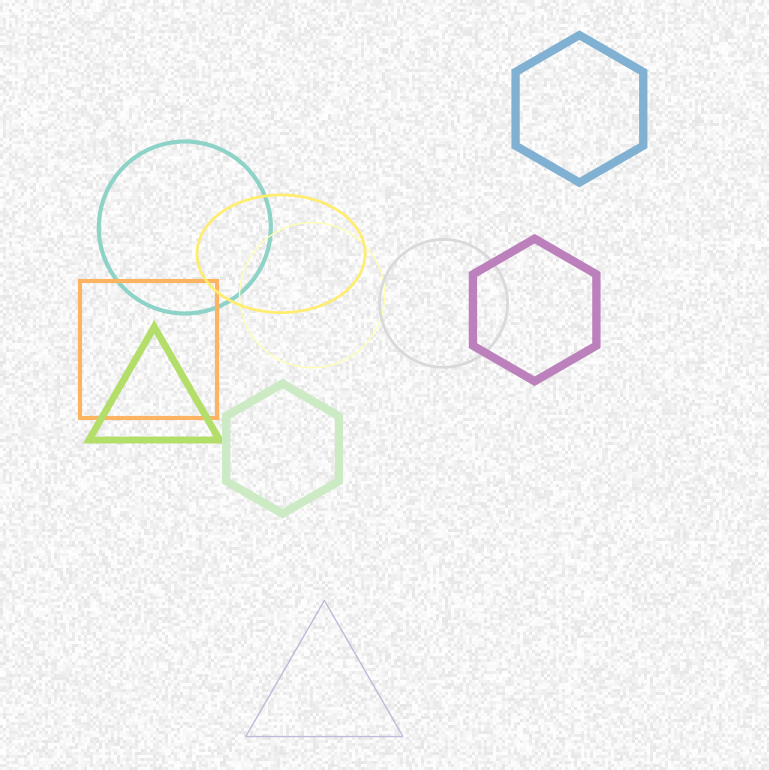[{"shape": "circle", "thickness": 1.5, "radius": 0.56, "center": [0.24, 0.705]}, {"shape": "circle", "thickness": 0.5, "radius": 0.47, "center": [0.405, 0.617]}, {"shape": "triangle", "thickness": 0.5, "radius": 0.59, "center": [0.421, 0.102]}, {"shape": "hexagon", "thickness": 3, "radius": 0.48, "center": [0.752, 0.859]}, {"shape": "square", "thickness": 1.5, "radius": 0.44, "center": [0.193, 0.547]}, {"shape": "triangle", "thickness": 2.5, "radius": 0.49, "center": [0.2, 0.478]}, {"shape": "circle", "thickness": 1, "radius": 0.42, "center": [0.576, 0.606]}, {"shape": "hexagon", "thickness": 3, "radius": 0.46, "center": [0.694, 0.597]}, {"shape": "hexagon", "thickness": 3, "radius": 0.42, "center": [0.367, 0.417]}, {"shape": "oval", "thickness": 1, "radius": 0.55, "center": [0.365, 0.67]}]